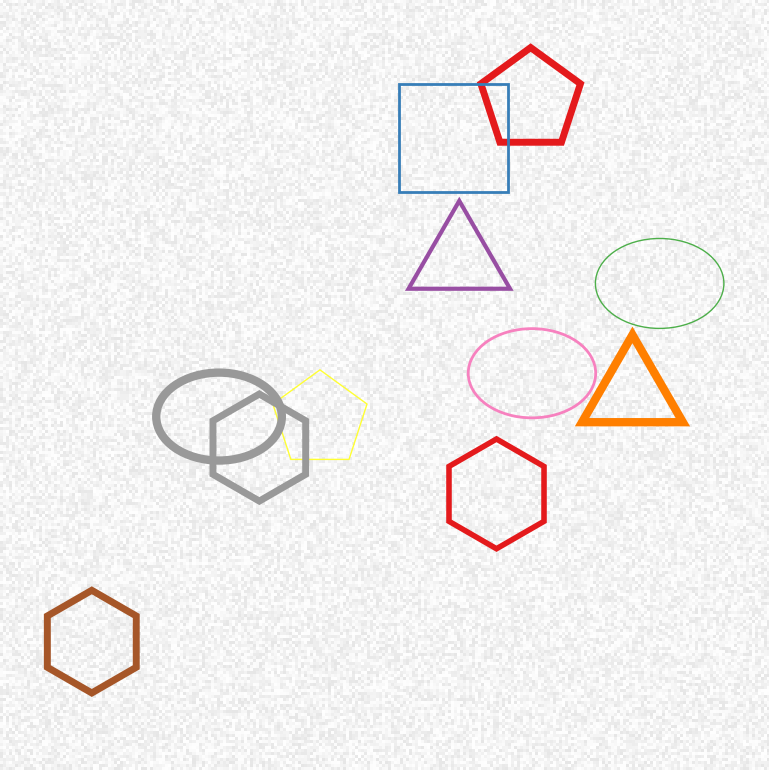[{"shape": "pentagon", "thickness": 2.5, "radius": 0.34, "center": [0.689, 0.87]}, {"shape": "hexagon", "thickness": 2, "radius": 0.36, "center": [0.645, 0.359]}, {"shape": "square", "thickness": 1, "radius": 0.35, "center": [0.589, 0.821]}, {"shape": "oval", "thickness": 0.5, "radius": 0.42, "center": [0.857, 0.632]}, {"shape": "triangle", "thickness": 1.5, "radius": 0.38, "center": [0.596, 0.663]}, {"shape": "triangle", "thickness": 3, "radius": 0.38, "center": [0.821, 0.489]}, {"shape": "pentagon", "thickness": 0.5, "radius": 0.32, "center": [0.416, 0.455]}, {"shape": "hexagon", "thickness": 2.5, "radius": 0.33, "center": [0.119, 0.167]}, {"shape": "oval", "thickness": 1, "radius": 0.41, "center": [0.691, 0.515]}, {"shape": "hexagon", "thickness": 2.5, "radius": 0.35, "center": [0.337, 0.419]}, {"shape": "oval", "thickness": 3, "radius": 0.41, "center": [0.284, 0.459]}]